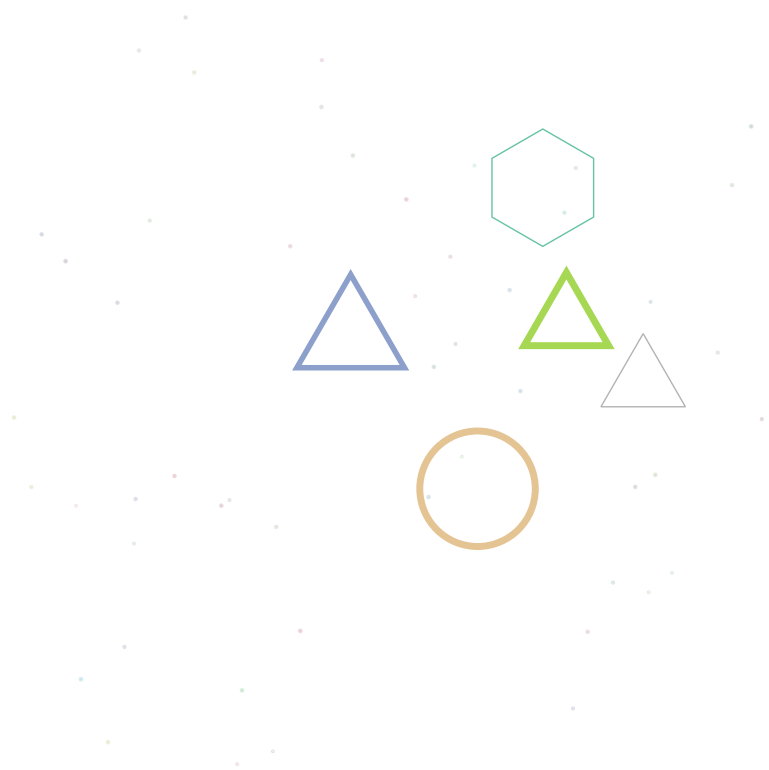[{"shape": "hexagon", "thickness": 0.5, "radius": 0.38, "center": [0.705, 0.756]}, {"shape": "triangle", "thickness": 2, "radius": 0.4, "center": [0.455, 0.563]}, {"shape": "triangle", "thickness": 2.5, "radius": 0.32, "center": [0.736, 0.583]}, {"shape": "circle", "thickness": 2.5, "radius": 0.38, "center": [0.62, 0.365]}, {"shape": "triangle", "thickness": 0.5, "radius": 0.32, "center": [0.835, 0.503]}]